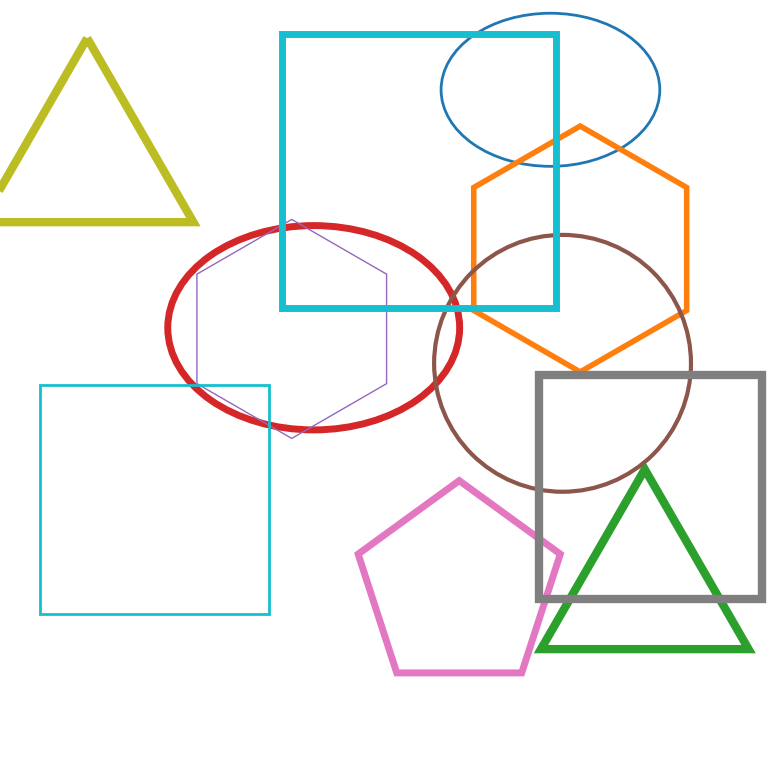[{"shape": "oval", "thickness": 1, "radius": 0.71, "center": [0.715, 0.883]}, {"shape": "hexagon", "thickness": 2, "radius": 0.8, "center": [0.754, 0.677]}, {"shape": "triangle", "thickness": 3, "radius": 0.78, "center": [0.837, 0.235]}, {"shape": "oval", "thickness": 2.5, "radius": 0.95, "center": [0.407, 0.574]}, {"shape": "hexagon", "thickness": 0.5, "radius": 0.71, "center": [0.379, 0.573]}, {"shape": "circle", "thickness": 1.5, "radius": 0.83, "center": [0.731, 0.528]}, {"shape": "pentagon", "thickness": 2.5, "radius": 0.69, "center": [0.596, 0.238]}, {"shape": "square", "thickness": 3, "radius": 0.73, "center": [0.845, 0.368]}, {"shape": "triangle", "thickness": 3, "radius": 0.8, "center": [0.113, 0.791]}, {"shape": "square", "thickness": 1, "radius": 0.74, "center": [0.2, 0.351]}, {"shape": "square", "thickness": 2.5, "radius": 0.89, "center": [0.544, 0.778]}]